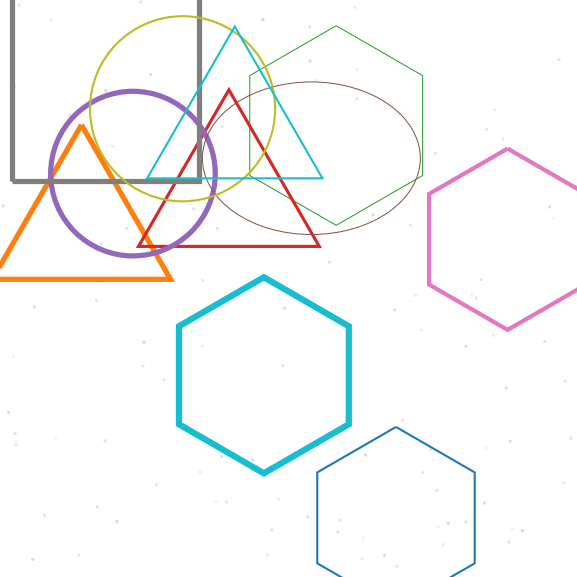[{"shape": "hexagon", "thickness": 1, "radius": 0.79, "center": [0.686, 0.102]}, {"shape": "triangle", "thickness": 2.5, "radius": 0.89, "center": [0.141, 0.605]}, {"shape": "hexagon", "thickness": 0.5, "radius": 0.86, "center": [0.582, 0.782]}, {"shape": "triangle", "thickness": 1.5, "radius": 0.9, "center": [0.396, 0.663]}, {"shape": "circle", "thickness": 2.5, "radius": 0.71, "center": [0.23, 0.699]}, {"shape": "oval", "thickness": 0.5, "radius": 0.94, "center": [0.539, 0.725]}, {"shape": "hexagon", "thickness": 2, "radius": 0.78, "center": [0.879, 0.585]}, {"shape": "square", "thickness": 2.5, "radius": 0.81, "center": [0.183, 0.847]}, {"shape": "circle", "thickness": 1, "radius": 0.8, "center": [0.316, 0.811]}, {"shape": "triangle", "thickness": 1, "radius": 0.88, "center": [0.407, 0.778]}, {"shape": "hexagon", "thickness": 3, "radius": 0.85, "center": [0.457, 0.349]}]